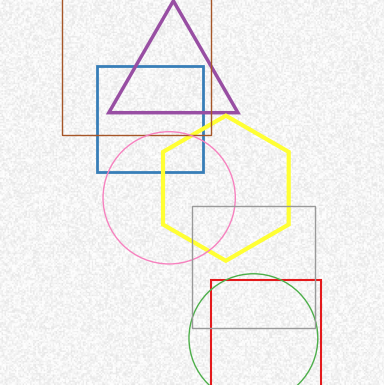[{"shape": "square", "thickness": 1.5, "radius": 0.71, "center": [0.691, 0.131]}, {"shape": "square", "thickness": 2, "radius": 0.69, "center": [0.388, 0.692]}, {"shape": "circle", "thickness": 1, "radius": 0.84, "center": [0.658, 0.122]}, {"shape": "triangle", "thickness": 2.5, "radius": 0.97, "center": [0.45, 0.804]}, {"shape": "hexagon", "thickness": 3, "radius": 0.94, "center": [0.587, 0.511]}, {"shape": "square", "thickness": 1, "radius": 0.97, "center": [0.355, 0.843]}, {"shape": "circle", "thickness": 1, "radius": 0.86, "center": [0.439, 0.486]}, {"shape": "square", "thickness": 1, "radius": 0.8, "center": [0.659, 0.306]}]